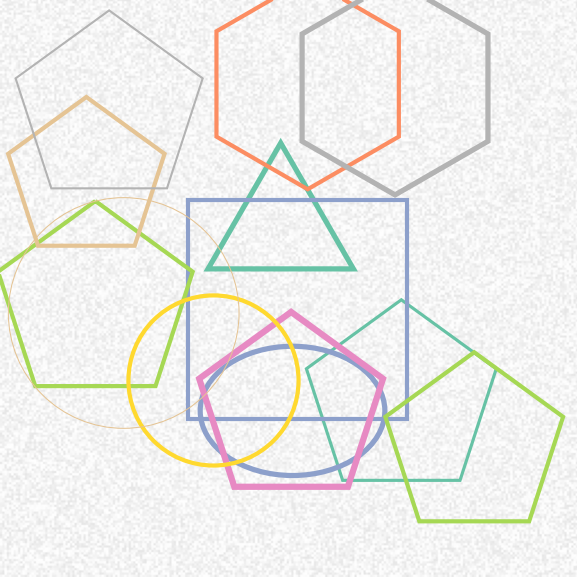[{"shape": "triangle", "thickness": 2.5, "radius": 0.73, "center": [0.486, 0.606]}, {"shape": "pentagon", "thickness": 1.5, "radius": 0.86, "center": [0.695, 0.307]}, {"shape": "hexagon", "thickness": 2, "radius": 0.91, "center": [0.533, 0.854]}, {"shape": "oval", "thickness": 2.5, "radius": 0.8, "center": [0.507, 0.288]}, {"shape": "square", "thickness": 2, "radius": 0.95, "center": [0.516, 0.464]}, {"shape": "pentagon", "thickness": 3, "radius": 0.84, "center": [0.504, 0.292]}, {"shape": "pentagon", "thickness": 2, "radius": 0.89, "center": [0.165, 0.474]}, {"shape": "pentagon", "thickness": 2, "radius": 0.81, "center": [0.821, 0.227]}, {"shape": "circle", "thickness": 2, "radius": 0.74, "center": [0.37, 0.34]}, {"shape": "pentagon", "thickness": 2, "radius": 0.71, "center": [0.15, 0.689]}, {"shape": "circle", "thickness": 0.5, "radius": 1.0, "center": [0.214, 0.457]}, {"shape": "pentagon", "thickness": 1, "radius": 0.85, "center": [0.189, 0.811]}, {"shape": "hexagon", "thickness": 2.5, "radius": 0.93, "center": [0.684, 0.847]}]